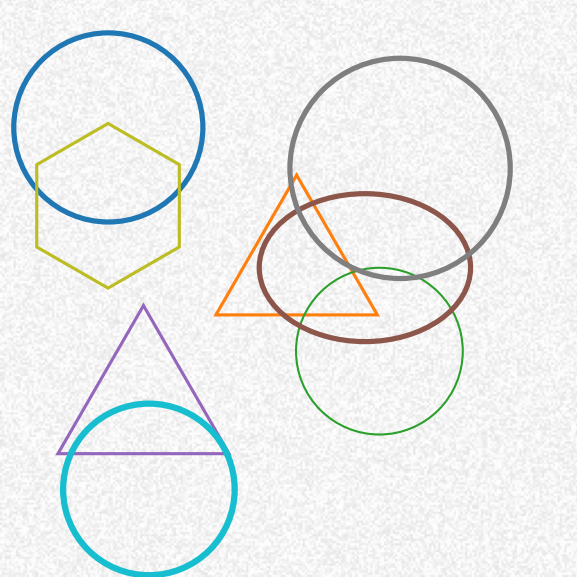[{"shape": "circle", "thickness": 2.5, "radius": 0.82, "center": [0.188, 0.778]}, {"shape": "triangle", "thickness": 1.5, "radius": 0.81, "center": [0.514, 0.535]}, {"shape": "circle", "thickness": 1, "radius": 0.72, "center": [0.657, 0.391]}, {"shape": "triangle", "thickness": 1.5, "radius": 0.86, "center": [0.248, 0.299]}, {"shape": "oval", "thickness": 2.5, "radius": 0.91, "center": [0.632, 0.536]}, {"shape": "circle", "thickness": 2.5, "radius": 0.95, "center": [0.693, 0.708]}, {"shape": "hexagon", "thickness": 1.5, "radius": 0.71, "center": [0.187, 0.643]}, {"shape": "circle", "thickness": 3, "radius": 0.74, "center": [0.258, 0.152]}]